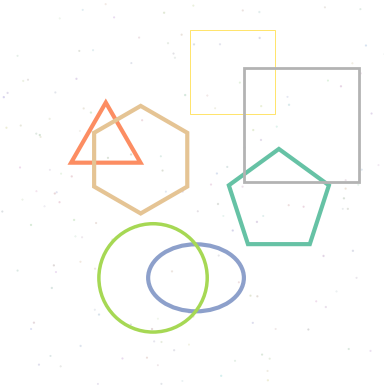[{"shape": "pentagon", "thickness": 3, "radius": 0.68, "center": [0.724, 0.476]}, {"shape": "triangle", "thickness": 3, "radius": 0.52, "center": [0.275, 0.63]}, {"shape": "oval", "thickness": 3, "radius": 0.62, "center": [0.509, 0.278]}, {"shape": "circle", "thickness": 2.5, "radius": 0.7, "center": [0.398, 0.278]}, {"shape": "square", "thickness": 0.5, "radius": 0.55, "center": [0.604, 0.813]}, {"shape": "hexagon", "thickness": 3, "radius": 0.7, "center": [0.365, 0.585]}, {"shape": "square", "thickness": 2, "radius": 0.74, "center": [0.784, 0.675]}]